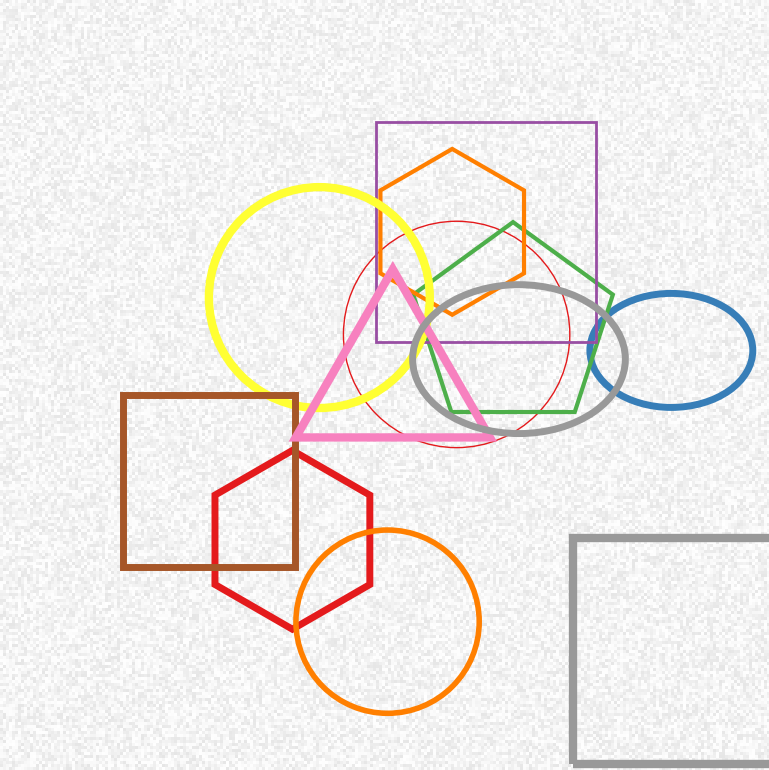[{"shape": "circle", "thickness": 0.5, "radius": 0.74, "center": [0.593, 0.566]}, {"shape": "hexagon", "thickness": 2.5, "radius": 0.58, "center": [0.38, 0.299]}, {"shape": "oval", "thickness": 2.5, "radius": 0.53, "center": [0.872, 0.545]}, {"shape": "pentagon", "thickness": 1.5, "radius": 0.68, "center": [0.666, 0.575]}, {"shape": "square", "thickness": 1, "radius": 0.72, "center": [0.631, 0.698]}, {"shape": "hexagon", "thickness": 1.5, "radius": 0.54, "center": [0.587, 0.699]}, {"shape": "circle", "thickness": 2, "radius": 0.6, "center": [0.503, 0.193]}, {"shape": "circle", "thickness": 3, "radius": 0.72, "center": [0.415, 0.614]}, {"shape": "square", "thickness": 2.5, "radius": 0.56, "center": [0.272, 0.375]}, {"shape": "triangle", "thickness": 3, "radius": 0.73, "center": [0.51, 0.505]}, {"shape": "square", "thickness": 3, "radius": 0.74, "center": [0.891, 0.154]}, {"shape": "oval", "thickness": 2.5, "radius": 0.69, "center": [0.674, 0.534]}]